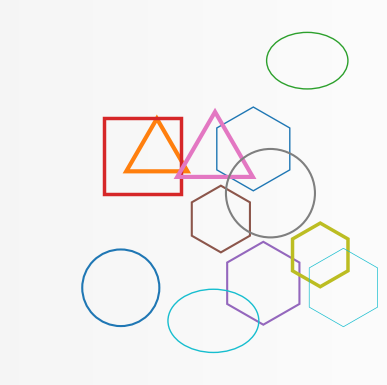[{"shape": "circle", "thickness": 1.5, "radius": 0.5, "center": [0.312, 0.253]}, {"shape": "hexagon", "thickness": 1, "radius": 0.54, "center": [0.654, 0.613]}, {"shape": "triangle", "thickness": 3, "radius": 0.46, "center": [0.405, 0.601]}, {"shape": "oval", "thickness": 1, "radius": 0.52, "center": [0.793, 0.842]}, {"shape": "square", "thickness": 2.5, "radius": 0.5, "center": [0.369, 0.595]}, {"shape": "hexagon", "thickness": 1.5, "radius": 0.54, "center": [0.679, 0.264]}, {"shape": "hexagon", "thickness": 1.5, "radius": 0.43, "center": [0.57, 0.431]}, {"shape": "triangle", "thickness": 3, "radius": 0.56, "center": [0.555, 0.597]}, {"shape": "circle", "thickness": 1.5, "radius": 0.57, "center": [0.698, 0.498]}, {"shape": "hexagon", "thickness": 2.5, "radius": 0.41, "center": [0.826, 0.338]}, {"shape": "oval", "thickness": 1, "radius": 0.59, "center": [0.551, 0.167]}, {"shape": "hexagon", "thickness": 0.5, "radius": 0.51, "center": [0.886, 0.253]}]